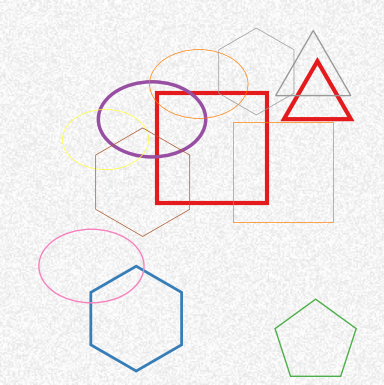[{"shape": "square", "thickness": 3, "radius": 0.71, "center": [0.551, 0.616]}, {"shape": "triangle", "thickness": 3, "radius": 0.5, "center": [0.825, 0.741]}, {"shape": "hexagon", "thickness": 2, "radius": 0.68, "center": [0.354, 0.172]}, {"shape": "pentagon", "thickness": 1, "radius": 0.55, "center": [0.82, 0.112]}, {"shape": "oval", "thickness": 2.5, "radius": 0.7, "center": [0.395, 0.69]}, {"shape": "oval", "thickness": 0.5, "radius": 0.64, "center": [0.516, 0.782]}, {"shape": "square", "thickness": 0.5, "radius": 0.65, "center": [0.735, 0.554]}, {"shape": "oval", "thickness": 0.5, "radius": 0.56, "center": [0.274, 0.637]}, {"shape": "hexagon", "thickness": 0.5, "radius": 0.71, "center": [0.371, 0.527]}, {"shape": "oval", "thickness": 1, "radius": 0.68, "center": [0.237, 0.309]}, {"shape": "hexagon", "thickness": 0.5, "radius": 0.56, "center": [0.666, 0.814]}, {"shape": "triangle", "thickness": 1, "radius": 0.56, "center": [0.814, 0.808]}]